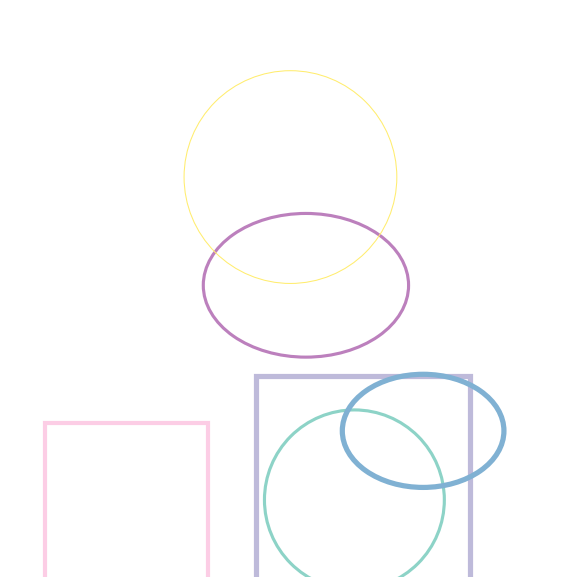[{"shape": "circle", "thickness": 1.5, "radius": 0.78, "center": [0.614, 0.134]}, {"shape": "square", "thickness": 2.5, "radius": 0.92, "center": [0.629, 0.164]}, {"shape": "oval", "thickness": 2.5, "radius": 0.7, "center": [0.733, 0.253]}, {"shape": "square", "thickness": 2, "radius": 0.7, "center": [0.219, 0.126]}, {"shape": "oval", "thickness": 1.5, "radius": 0.89, "center": [0.53, 0.505]}, {"shape": "circle", "thickness": 0.5, "radius": 0.92, "center": [0.503, 0.693]}]